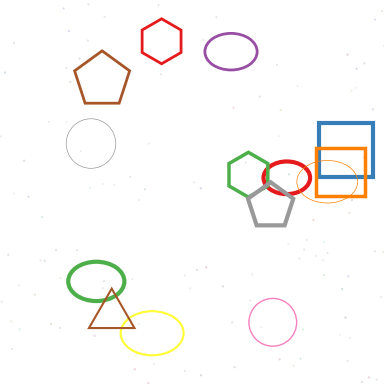[{"shape": "oval", "thickness": 3, "radius": 0.3, "center": [0.745, 0.538]}, {"shape": "hexagon", "thickness": 2, "radius": 0.29, "center": [0.42, 0.893]}, {"shape": "square", "thickness": 3, "radius": 0.35, "center": [0.899, 0.609]}, {"shape": "hexagon", "thickness": 2.5, "radius": 0.29, "center": [0.645, 0.546]}, {"shape": "oval", "thickness": 3, "radius": 0.36, "center": [0.25, 0.269]}, {"shape": "oval", "thickness": 2, "radius": 0.34, "center": [0.6, 0.866]}, {"shape": "oval", "thickness": 0.5, "radius": 0.4, "center": [0.85, 0.528]}, {"shape": "square", "thickness": 2.5, "radius": 0.31, "center": [0.885, 0.554]}, {"shape": "oval", "thickness": 1.5, "radius": 0.41, "center": [0.395, 0.134]}, {"shape": "triangle", "thickness": 1.5, "radius": 0.34, "center": [0.29, 0.182]}, {"shape": "pentagon", "thickness": 2, "radius": 0.38, "center": [0.265, 0.793]}, {"shape": "circle", "thickness": 1, "radius": 0.31, "center": [0.709, 0.163]}, {"shape": "pentagon", "thickness": 3, "radius": 0.31, "center": [0.703, 0.465]}, {"shape": "circle", "thickness": 0.5, "radius": 0.32, "center": [0.236, 0.627]}]